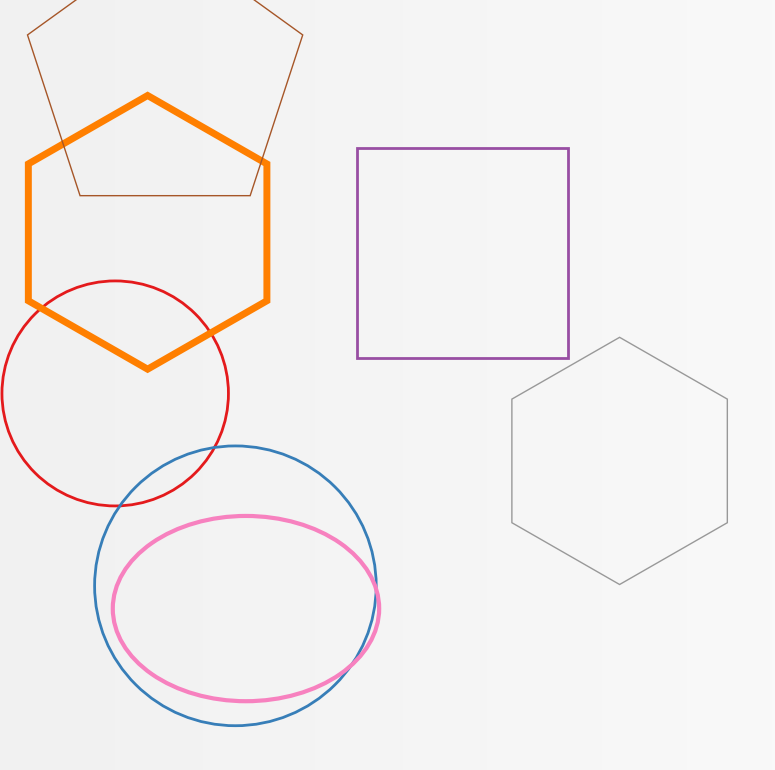[{"shape": "circle", "thickness": 1, "radius": 0.73, "center": [0.149, 0.489]}, {"shape": "circle", "thickness": 1, "radius": 0.91, "center": [0.304, 0.239]}, {"shape": "square", "thickness": 1, "radius": 0.68, "center": [0.597, 0.672]}, {"shape": "hexagon", "thickness": 2.5, "radius": 0.89, "center": [0.19, 0.698]}, {"shape": "pentagon", "thickness": 0.5, "radius": 0.93, "center": [0.213, 0.897]}, {"shape": "oval", "thickness": 1.5, "radius": 0.86, "center": [0.317, 0.21]}, {"shape": "hexagon", "thickness": 0.5, "radius": 0.8, "center": [0.799, 0.401]}]